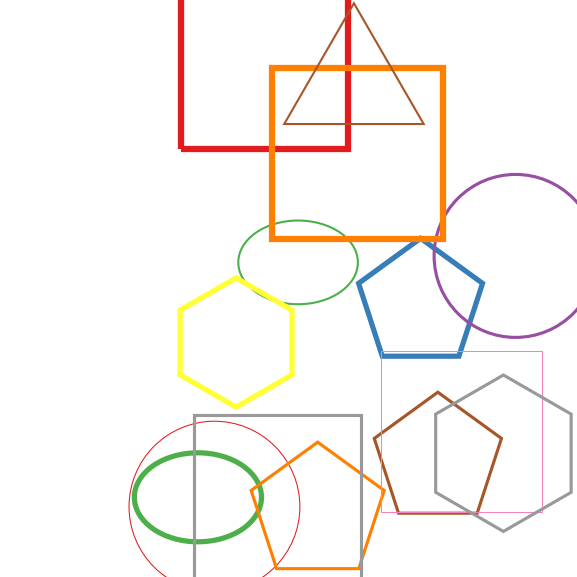[{"shape": "square", "thickness": 3, "radius": 0.72, "center": [0.458, 0.885]}, {"shape": "circle", "thickness": 0.5, "radius": 0.74, "center": [0.371, 0.122]}, {"shape": "pentagon", "thickness": 2.5, "radius": 0.56, "center": [0.728, 0.474]}, {"shape": "oval", "thickness": 2.5, "radius": 0.55, "center": [0.343, 0.138]}, {"shape": "oval", "thickness": 1, "radius": 0.52, "center": [0.516, 0.545]}, {"shape": "circle", "thickness": 1.5, "radius": 0.71, "center": [0.893, 0.556]}, {"shape": "square", "thickness": 3, "radius": 0.74, "center": [0.619, 0.734]}, {"shape": "pentagon", "thickness": 1.5, "radius": 0.61, "center": [0.55, 0.112]}, {"shape": "hexagon", "thickness": 2.5, "radius": 0.56, "center": [0.409, 0.406]}, {"shape": "triangle", "thickness": 1, "radius": 0.7, "center": [0.613, 0.854]}, {"shape": "pentagon", "thickness": 1.5, "radius": 0.58, "center": [0.758, 0.204]}, {"shape": "square", "thickness": 0.5, "radius": 0.7, "center": [0.799, 0.252]}, {"shape": "square", "thickness": 1.5, "radius": 0.72, "center": [0.48, 0.136]}, {"shape": "hexagon", "thickness": 1.5, "radius": 0.68, "center": [0.872, 0.214]}]